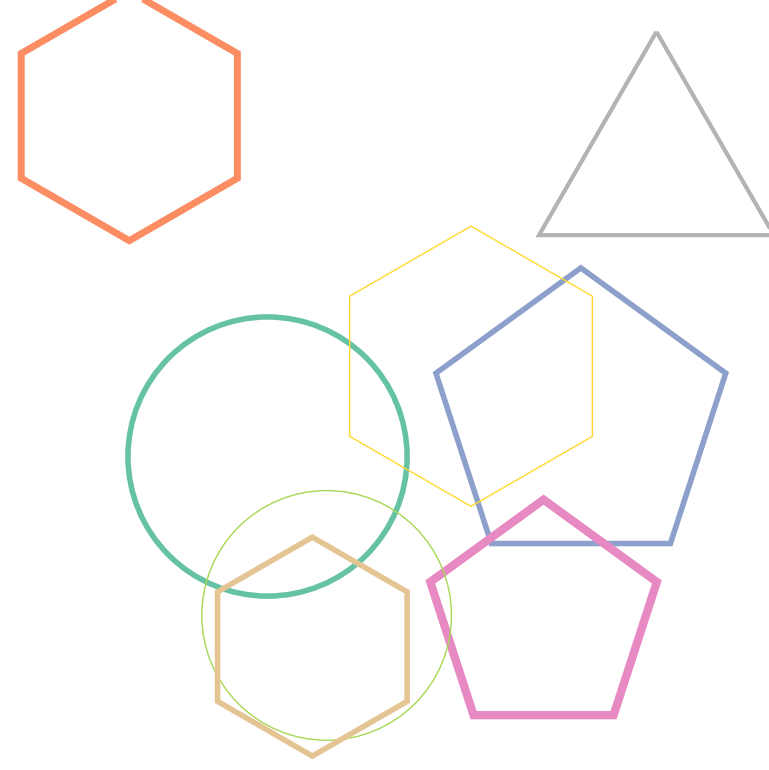[{"shape": "circle", "thickness": 2, "radius": 0.91, "center": [0.347, 0.407]}, {"shape": "hexagon", "thickness": 2.5, "radius": 0.81, "center": [0.168, 0.85]}, {"shape": "pentagon", "thickness": 2, "radius": 0.99, "center": [0.754, 0.454]}, {"shape": "pentagon", "thickness": 3, "radius": 0.77, "center": [0.706, 0.196]}, {"shape": "circle", "thickness": 0.5, "radius": 0.81, "center": [0.424, 0.201]}, {"shape": "hexagon", "thickness": 0.5, "radius": 0.91, "center": [0.612, 0.524]}, {"shape": "hexagon", "thickness": 2, "radius": 0.71, "center": [0.406, 0.16]}, {"shape": "triangle", "thickness": 1.5, "radius": 0.88, "center": [0.853, 0.783]}]